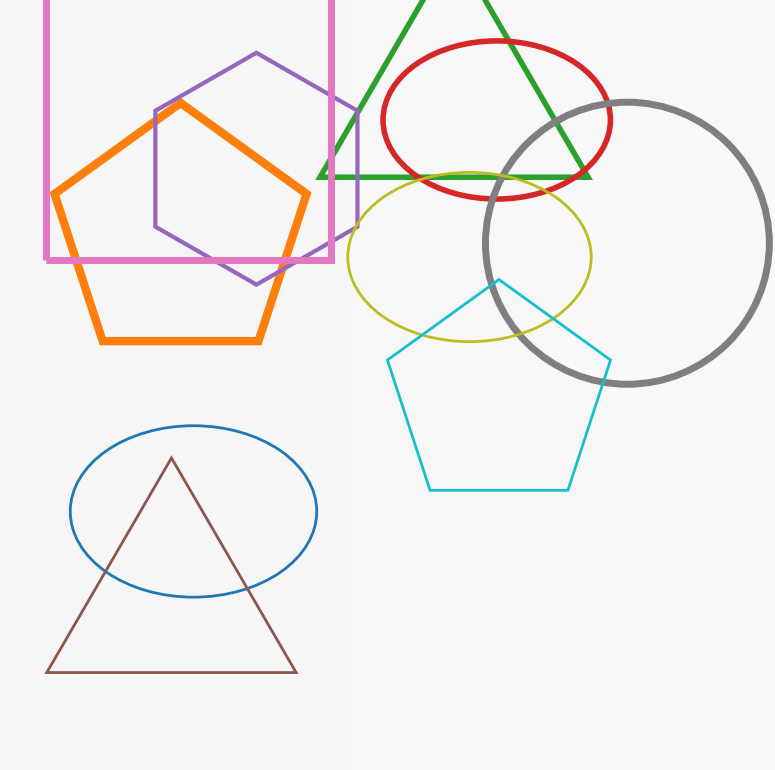[{"shape": "oval", "thickness": 1, "radius": 0.8, "center": [0.25, 0.336]}, {"shape": "pentagon", "thickness": 3, "radius": 0.85, "center": [0.233, 0.695]}, {"shape": "triangle", "thickness": 2, "radius": 1.0, "center": [0.586, 0.87]}, {"shape": "oval", "thickness": 2, "radius": 0.73, "center": [0.641, 0.844]}, {"shape": "hexagon", "thickness": 1.5, "radius": 0.75, "center": [0.331, 0.781]}, {"shape": "triangle", "thickness": 1, "radius": 0.93, "center": [0.221, 0.219]}, {"shape": "square", "thickness": 2.5, "radius": 0.92, "center": [0.243, 0.846]}, {"shape": "circle", "thickness": 2.5, "radius": 0.92, "center": [0.81, 0.684]}, {"shape": "oval", "thickness": 1, "radius": 0.79, "center": [0.606, 0.666]}, {"shape": "pentagon", "thickness": 1, "radius": 0.76, "center": [0.644, 0.486]}]